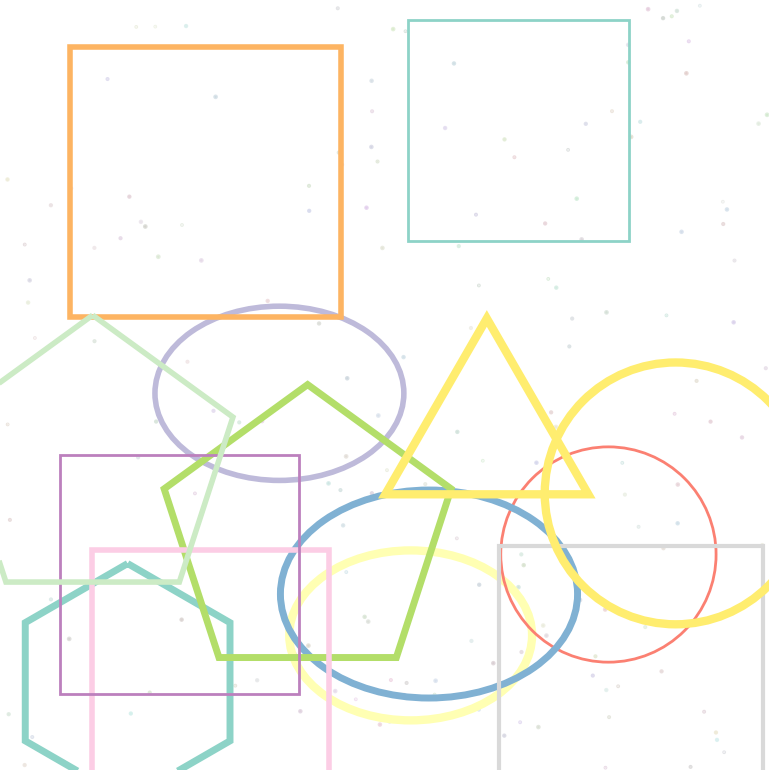[{"shape": "square", "thickness": 1, "radius": 0.72, "center": [0.674, 0.831]}, {"shape": "hexagon", "thickness": 2.5, "radius": 0.77, "center": [0.166, 0.115]}, {"shape": "oval", "thickness": 3, "radius": 0.79, "center": [0.533, 0.175]}, {"shape": "oval", "thickness": 2, "radius": 0.81, "center": [0.363, 0.489]}, {"shape": "circle", "thickness": 1, "radius": 0.7, "center": [0.79, 0.28]}, {"shape": "oval", "thickness": 2.5, "radius": 0.96, "center": [0.557, 0.229]}, {"shape": "square", "thickness": 2, "radius": 0.88, "center": [0.267, 0.764]}, {"shape": "pentagon", "thickness": 2.5, "radius": 0.98, "center": [0.4, 0.305]}, {"shape": "square", "thickness": 2, "radius": 0.77, "center": [0.273, 0.132]}, {"shape": "square", "thickness": 1.5, "radius": 0.86, "center": [0.819, 0.12]}, {"shape": "square", "thickness": 1, "radius": 0.78, "center": [0.233, 0.254]}, {"shape": "pentagon", "thickness": 2, "radius": 0.96, "center": [0.12, 0.399]}, {"shape": "circle", "thickness": 3, "radius": 0.85, "center": [0.877, 0.359]}, {"shape": "triangle", "thickness": 3, "radius": 0.76, "center": [0.632, 0.434]}]